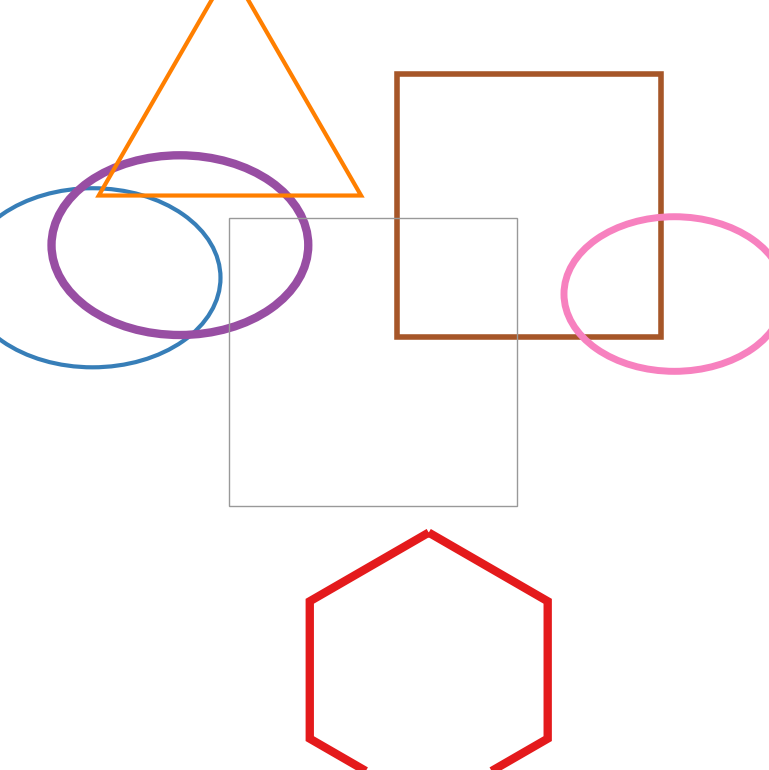[{"shape": "hexagon", "thickness": 3, "radius": 0.89, "center": [0.557, 0.13]}, {"shape": "oval", "thickness": 1.5, "radius": 0.83, "center": [0.12, 0.639]}, {"shape": "oval", "thickness": 3, "radius": 0.83, "center": [0.234, 0.682]}, {"shape": "triangle", "thickness": 1.5, "radius": 0.98, "center": [0.299, 0.844]}, {"shape": "square", "thickness": 2, "radius": 0.85, "center": [0.687, 0.733]}, {"shape": "oval", "thickness": 2.5, "radius": 0.72, "center": [0.876, 0.618]}, {"shape": "square", "thickness": 0.5, "radius": 0.94, "center": [0.484, 0.53]}]